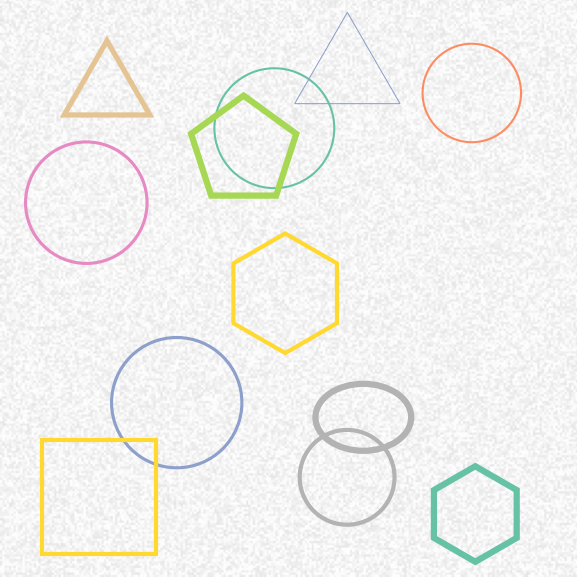[{"shape": "circle", "thickness": 1, "radius": 0.52, "center": [0.475, 0.777]}, {"shape": "hexagon", "thickness": 3, "radius": 0.41, "center": [0.823, 0.109]}, {"shape": "circle", "thickness": 1, "radius": 0.43, "center": [0.817, 0.838]}, {"shape": "triangle", "thickness": 0.5, "radius": 0.53, "center": [0.601, 0.872]}, {"shape": "circle", "thickness": 1.5, "radius": 0.56, "center": [0.306, 0.302]}, {"shape": "circle", "thickness": 1.5, "radius": 0.53, "center": [0.149, 0.648]}, {"shape": "pentagon", "thickness": 3, "radius": 0.48, "center": [0.422, 0.738]}, {"shape": "square", "thickness": 2, "radius": 0.49, "center": [0.171, 0.139]}, {"shape": "hexagon", "thickness": 2, "radius": 0.52, "center": [0.494, 0.491]}, {"shape": "triangle", "thickness": 2.5, "radius": 0.43, "center": [0.185, 0.843]}, {"shape": "oval", "thickness": 3, "radius": 0.41, "center": [0.629, 0.277]}, {"shape": "circle", "thickness": 2, "radius": 0.41, "center": [0.601, 0.173]}]